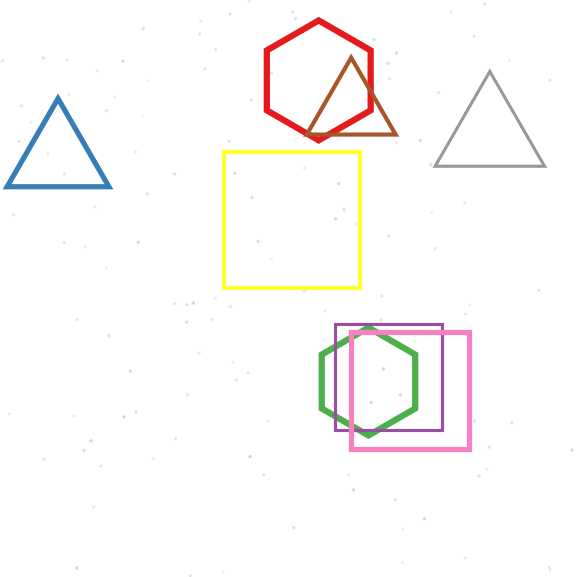[{"shape": "hexagon", "thickness": 3, "radius": 0.52, "center": [0.552, 0.86]}, {"shape": "triangle", "thickness": 2.5, "radius": 0.51, "center": [0.1, 0.727]}, {"shape": "hexagon", "thickness": 3, "radius": 0.47, "center": [0.638, 0.338]}, {"shape": "square", "thickness": 1.5, "radius": 0.46, "center": [0.673, 0.346]}, {"shape": "square", "thickness": 2, "radius": 0.59, "center": [0.506, 0.618]}, {"shape": "triangle", "thickness": 2, "radius": 0.44, "center": [0.608, 0.811]}, {"shape": "square", "thickness": 2.5, "radius": 0.51, "center": [0.71, 0.323]}, {"shape": "triangle", "thickness": 1.5, "radius": 0.55, "center": [0.848, 0.766]}]